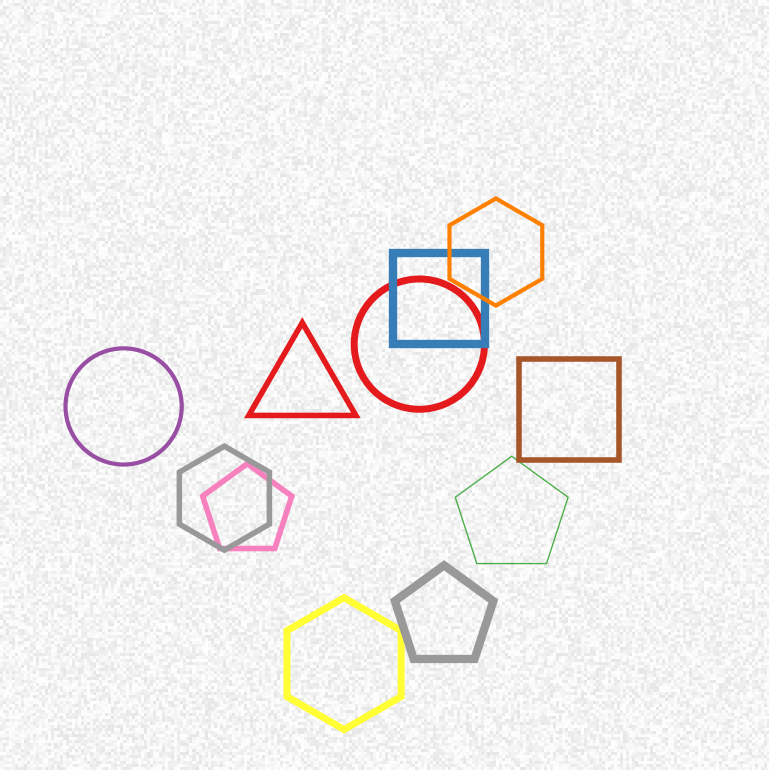[{"shape": "circle", "thickness": 2.5, "radius": 0.42, "center": [0.545, 0.553]}, {"shape": "triangle", "thickness": 2, "radius": 0.4, "center": [0.393, 0.501]}, {"shape": "square", "thickness": 3, "radius": 0.3, "center": [0.57, 0.612]}, {"shape": "pentagon", "thickness": 0.5, "radius": 0.39, "center": [0.665, 0.33]}, {"shape": "circle", "thickness": 1.5, "radius": 0.38, "center": [0.161, 0.472]}, {"shape": "hexagon", "thickness": 1.5, "radius": 0.35, "center": [0.644, 0.673]}, {"shape": "hexagon", "thickness": 2.5, "radius": 0.43, "center": [0.447, 0.138]}, {"shape": "square", "thickness": 2, "radius": 0.33, "center": [0.739, 0.468]}, {"shape": "pentagon", "thickness": 2, "radius": 0.3, "center": [0.321, 0.337]}, {"shape": "pentagon", "thickness": 3, "radius": 0.34, "center": [0.577, 0.199]}, {"shape": "hexagon", "thickness": 2, "radius": 0.34, "center": [0.291, 0.353]}]